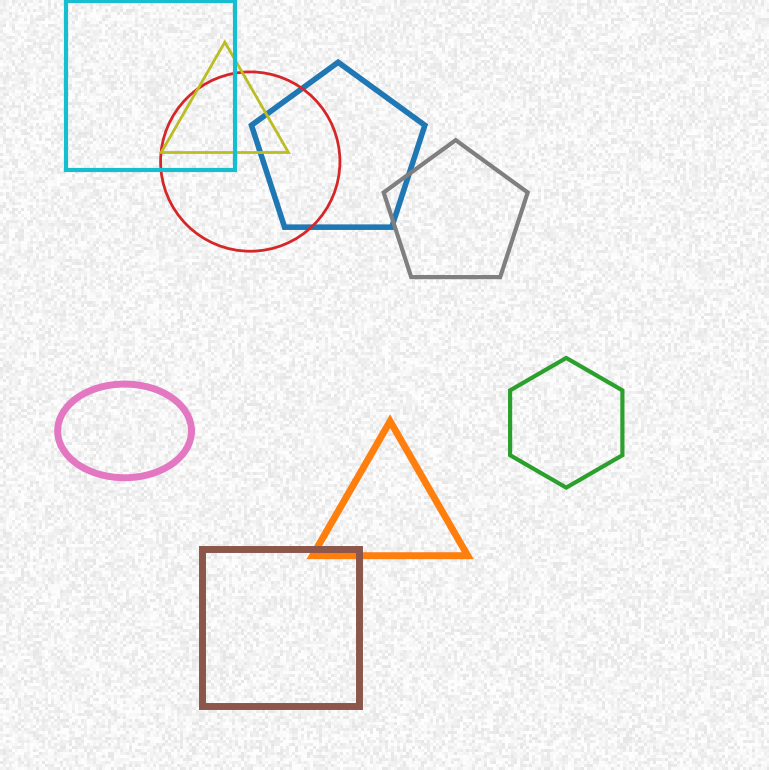[{"shape": "pentagon", "thickness": 2, "radius": 0.59, "center": [0.439, 0.801]}, {"shape": "triangle", "thickness": 2.5, "radius": 0.58, "center": [0.507, 0.337]}, {"shape": "hexagon", "thickness": 1.5, "radius": 0.42, "center": [0.735, 0.451]}, {"shape": "circle", "thickness": 1, "radius": 0.58, "center": [0.325, 0.79]}, {"shape": "square", "thickness": 2.5, "radius": 0.51, "center": [0.364, 0.185]}, {"shape": "oval", "thickness": 2.5, "radius": 0.43, "center": [0.162, 0.44]}, {"shape": "pentagon", "thickness": 1.5, "radius": 0.49, "center": [0.592, 0.72]}, {"shape": "triangle", "thickness": 1, "radius": 0.48, "center": [0.292, 0.85]}, {"shape": "square", "thickness": 1.5, "radius": 0.55, "center": [0.196, 0.889]}]